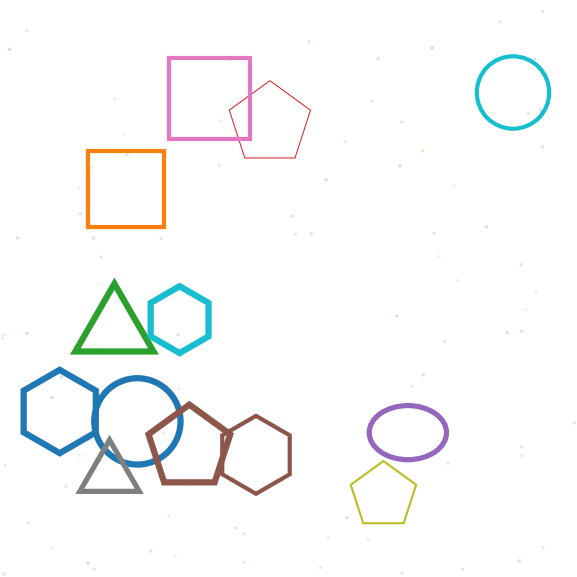[{"shape": "hexagon", "thickness": 3, "radius": 0.36, "center": [0.103, 0.287]}, {"shape": "circle", "thickness": 3, "radius": 0.37, "center": [0.238, 0.269]}, {"shape": "square", "thickness": 2, "radius": 0.33, "center": [0.219, 0.671]}, {"shape": "triangle", "thickness": 3, "radius": 0.39, "center": [0.198, 0.43]}, {"shape": "pentagon", "thickness": 0.5, "radius": 0.37, "center": [0.467, 0.785]}, {"shape": "oval", "thickness": 2.5, "radius": 0.33, "center": [0.706, 0.25]}, {"shape": "hexagon", "thickness": 2, "radius": 0.34, "center": [0.443, 0.212]}, {"shape": "pentagon", "thickness": 3, "radius": 0.37, "center": [0.328, 0.224]}, {"shape": "square", "thickness": 2, "radius": 0.35, "center": [0.362, 0.829]}, {"shape": "triangle", "thickness": 2.5, "radius": 0.3, "center": [0.19, 0.178]}, {"shape": "pentagon", "thickness": 1, "radius": 0.3, "center": [0.664, 0.141]}, {"shape": "hexagon", "thickness": 3, "radius": 0.29, "center": [0.311, 0.446]}, {"shape": "circle", "thickness": 2, "radius": 0.31, "center": [0.888, 0.839]}]